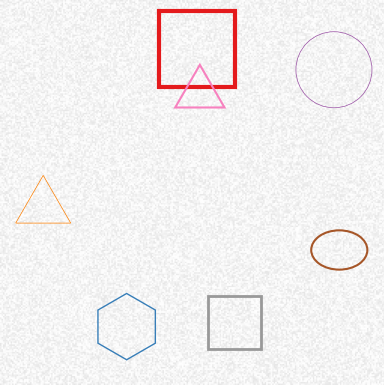[{"shape": "square", "thickness": 3, "radius": 0.5, "center": [0.512, 0.873]}, {"shape": "hexagon", "thickness": 1, "radius": 0.43, "center": [0.329, 0.152]}, {"shape": "circle", "thickness": 0.5, "radius": 0.49, "center": [0.867, 0.819]}, {"shape": "triangle", "thickness": 0.5, "radius": 0.41, "center": [0.112, 0.462]}, {"shape": "oval", "thickness": 1.5, "radius": 0.36, "center": [0.881, 0.351]}, {"shape": "triangle", "thickness": 1.5, "radius": 0.37, "center": [0.519, 0.758]}, {"shape": "square", "thickness": 2, "radius": 0.35, "center": [0.609, 0.162]}]